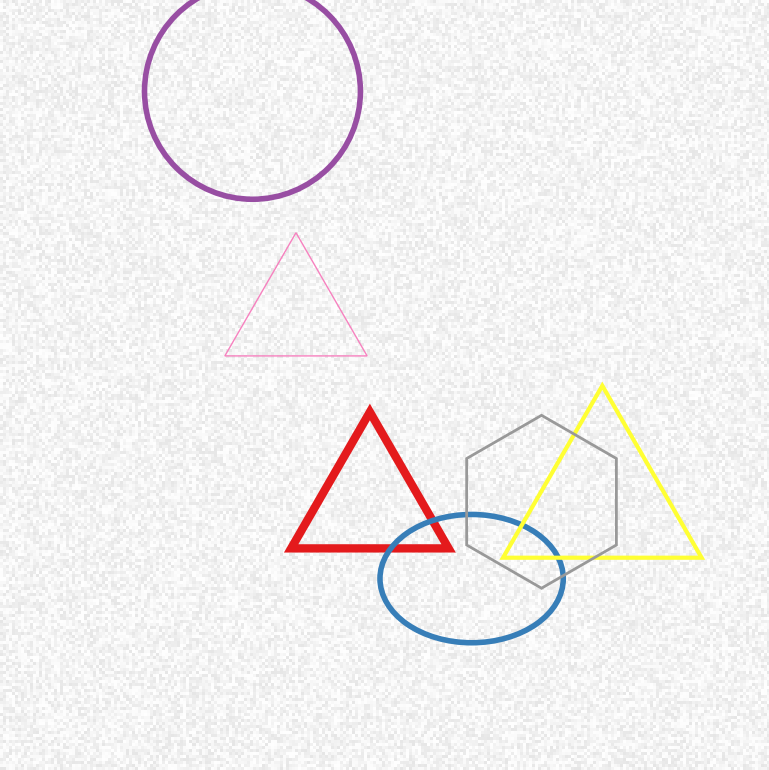[{"shape": "triangle", "thickness": 3, "radius": 0.59, "center": [0.48, 0.347]}, {"shape": "oval", "thickness": 2, "radius": 0.6, "center": [0.613, 0.249]}, {"shape": "circle", "thickness": 2, "radius": 0.7, "center": [0.328, 0.881]}, {"shape": "triangle", "thickness": 1.5, "radius": 0.74, "center": [0.782, 0.35]}, {"shape": "triangle", "thickness": 0.5, "radius": 0.53, "center": [0.384, 0.591]}, {"shape": "hexagon", "thickness": 1, "radius": 0.56, "center": [0.703, 0.348]}]